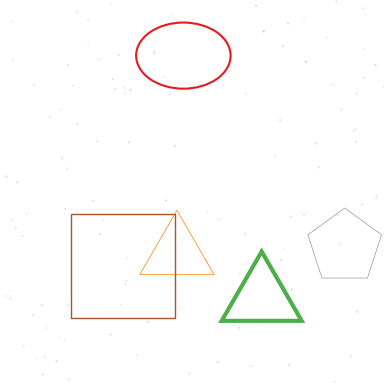[{"shape": "oval", "thickness": 1.5, "radius": 0.61, "center": [0.476, 0.856]}, {"shape": "triangle", "thickness": 3, "radius": 0.6, "center": [0.68, 0.227]}, {"shape": "triangle", "thickness": 0.5, "radius": 0.56, "center": [0.459, 0.342]}, {"shape": "square", "thickness": 1, "radius": 0.68, "center": [0.32, 0.309]}, {"shape": "pentagon", "thickness": 0.5, "radius": 0.5, "center": [0.895, 0.359]}]